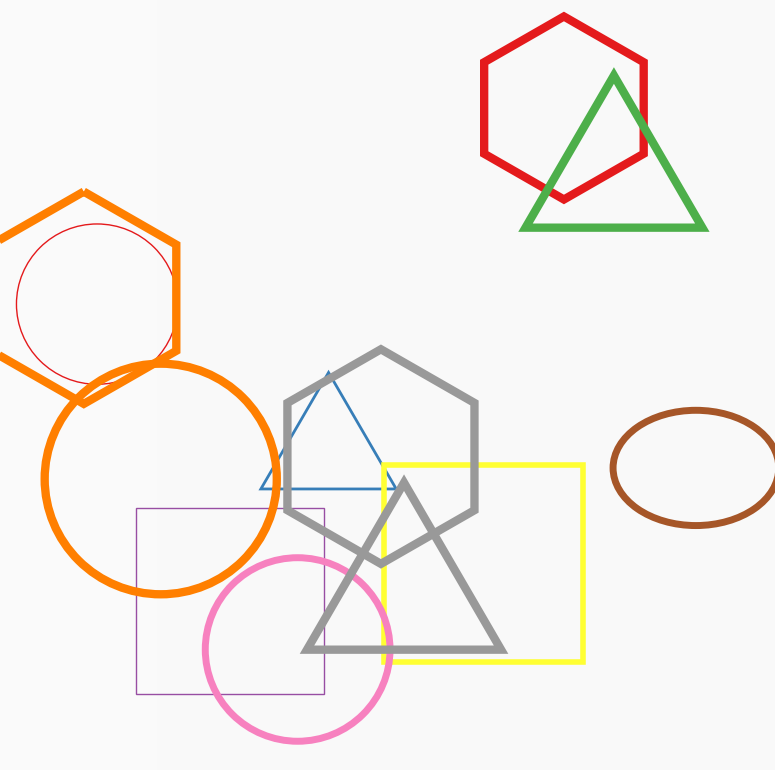[{"shape": "circle", "thickness": 0.5, "radius": 0.52, "center": [0.125, 0.605]}, {"shape": "hexagon", "thickness": 3, "radius": 0.59, "center": [0.728, 0.86]}, {"shape": "triangle", "thickness": 1, "radius": 0.5, "center": [0.424, 0.415]}, {"shape": "triangle", "thickness": 3, "radius": 0.66, "center": [0.792, 0.77]}, {"shape": "square", "thickness": 0.5, "radius": 0.6, "center": [0.297, 0.22]}, {"shape": "hexagon", "thickness": 3, "radius": 0.69, "center": [0.108, 0.613]}, {"shape": "circle", "thickness": 3, "radius": 0.75, "center": [0.207, 0.378]}, {"shape": "square", "thickness": 2, "radius": 0.64, "center": [0.624, 0.268]}, {"shape": "oval", "thickness": 2.5, "radius": 0.53, "center": [0.898, 0.392]}, {"shape": "circle", "thickness": 2.5, "radius": 0.6, "center": [0.384, 0.157]}, {"shape": "hexagon", "thickness": 3, "radius": 0.7, "center": [0.492, 0.407]}, {"shape": "triangle", "thickness": 3, "radius": 0.72, "center": [0.521, 0.229]}]